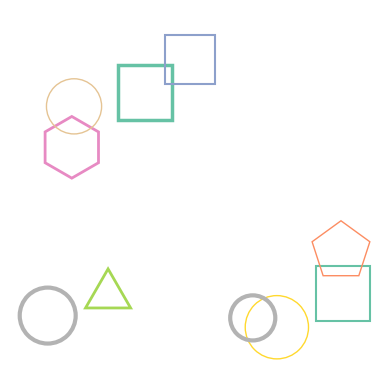[{"shape": "square", "thickness": 1.5, "radius": 0.35, "center": [0.891, 0.237]}, {"shape": "square", "thickness": 2.5, "radius": 0.35, "center": [0.377, 0.76]}, {"shape": "pentagon", "thickness": 1, "radius": 0.39, "center": [0.886, 0.348]}, {"shape": "square", "thickness": 1.5, "radius": 0.32, "center": [0.494, 0.845]}, {"shape": "hexagon", "thickness": 2, "radius": 0.4, "center": [0.186, 0.617]}, {"shape": "triangle", "thickness": 2, "radius": 0.34, "center": [0.281, 0.234]}, {"shape": "circle", "thickness": 1, "radius": 0.41, "center": [0.719, 0.15]}, {"shape": "circle", "thickness": 1, "radius": 0.36, "center": [0.192, 0.724]}, {"shape": "circle", "thickness": 3, "radius": 0.36, "center": [0.124, 0.18]}, {"shape": "circle", "thickness": 3, "radius": 0.29, "center": [0.656, 0.174]}]